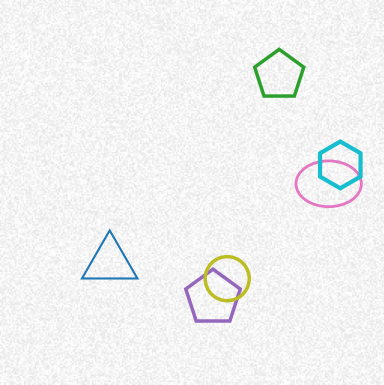[{"shape": "triangle", "thickness": 1.5, "radius": 0.42, "center": [0.285, 0.318]}, {"shape": "pentagon", "thickness": 2.5, "radius": 0.34, "center": [0.725, 0.805]}, {"shape": "pentagon", "thickness": 2.5, "radius": 0.37, "center": [0.553, 0.226]}, {"shape": "oval", "thickness": 2, "radius": 0.42, "center": [0.854, 0.523]}, {"shape": "circle", "thickness": 2.5, "radius": 0.29, "center": [0.59, 0.276]}, {"shape": "hexagon", "thickness": 3, "radius": 0.3, "center": [0.884, 0.572]}]